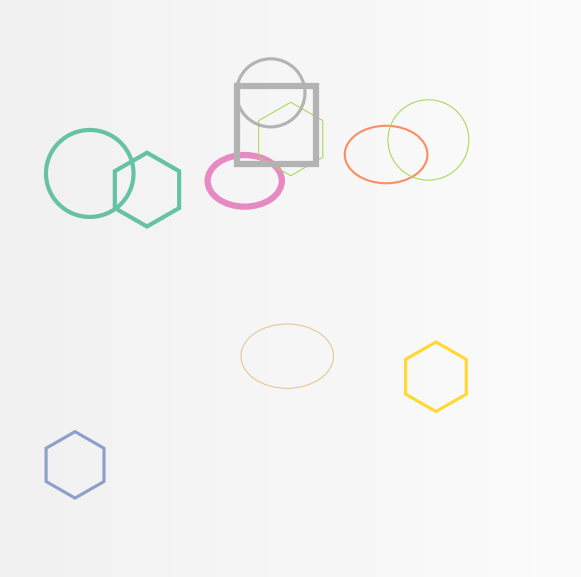[{"shape": "circle", "thickness": 2, "radius": 0.38, "center": [0.154, 0.699]}, {"shape": "hexagon", "thickness": 2, "radius": 0.32, "center": [0.253, 0.671]}, {"shape": "oval", "thickness": 1, "radius": 0.36, "center": [0.664, 0.732]}, {"shape": "hexagon", "thickness": 1.5, "radius": 0.29, "center": [0.129, 0.194]}, {"shape": "oval", "thickness": 3, "radius": 0.32, "center": [0.421, 0.686]}, {"shape": "circle", "thickness": 0.5, "radius": 0.35, "center": [0.737, 0.757]}, {"shape": "hexagon", "thickness": 0.5, "radius": 0.32, "center": [0.5, 0.759]}, {"shape": "hexagon", "thickness": 1.5, "radius": 0.3, "center": [0.75, 0.347]}, {"shape": "oval", "thickness": 0.5, "radius": 0.4, "center": [0.494, 0.382]}, {"shape": "circle", "thickness": 1.5, "radius": 0.29, "center": [0.466, 0.838]}, {"shape": "square", "thickness": 3, "radius": 0.34, "center": [0.476, 0.782]}]